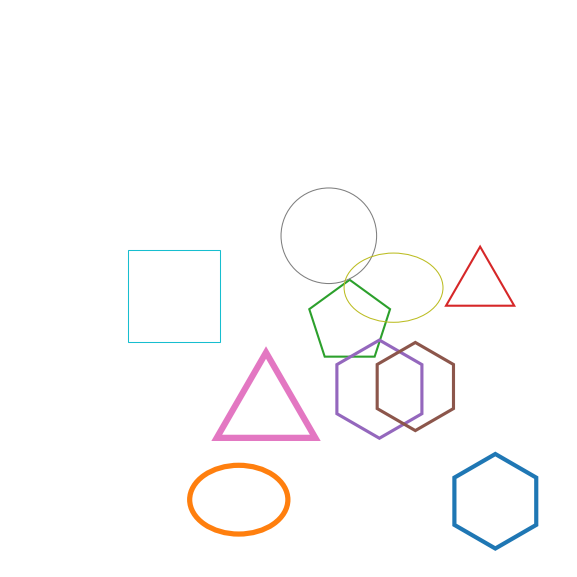[{"shape": "hexagon", "thickness": 2, "radius": 0.41, "center": [0.858, 0.131]}, {"shape": "oval", "thickness": 2.5, "radius": 0.43, "center": [0.413, 0.134]}, {"shape": "pentagon", "thickness": 1, "radius": 0.37, "center": [0.605, 0.441]}, {"shape": "triangle", "thickness": 1, "radius": 0.34, "center": [0.831, 0.504]}, {"shape": "hexagon", "thickness": 1.5, "radius": 0.42, "center": [0.657, 0.325]}, {"shape": "hexagon", "thickness": 1.5, "radius": 0.38, "center": [0.719, 0.33]}, {"shape": "triangle", "thickness": 3, "radius": 0.49, "center": [0.461, 0.29]}, {"shape": "circle", "thickness": 0.5, "radius": 0.41, "center": [0.569, 0.591]}, {"shape": "oval", "thickness": 0.5, "radius": 0.43, "center": [0.681, 0.501]}, {"shape": "square", "thickness": 0.5, "radius": 0.4, "center": [0.301, 0.487]}]